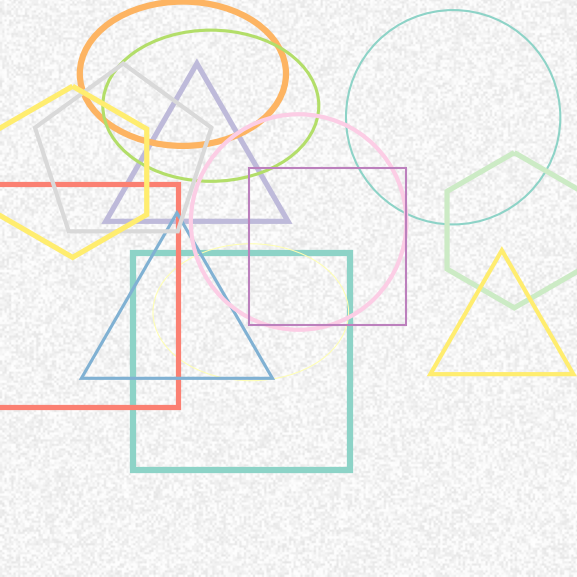[{"shape": "circle", "thickness": 1, "radius": 0.93, "center": [0.785, 0.796]}, {"shape": "square", "thickness": 3, "radius": 0.94, "center": [0.418, 0.373]}, {"shape": "oval", "thickness": 0.5, "radius": 0.85, "center": [0.434, 0.458]}, {"shape": "triangle", "thickness": 2.5, "radius": 0.91, "center": [0.341, 0.707]}, {"shape": "square", "thickness": 2.5, "radius": 0.96, "center": [0.116, 0.487]}, {"shape": "triangle", "thickness": 1.5, "radius": 0.95, "center": [0.306, 0.44]}, {"shape": "oval", "thickness": 3, "radius": 0.89, "center": [0.317, 0.871]}, {"shape": "oval", "thickness": 1.5, "radius": 0.93, "center": [0.365, 0.816]}, {"shape": "circle", "thickness": 2, "radius": 0.93, "center": [0.517, 0.615]}, {"shape": "pentagon", "thickness": 2, "radius": 0.8, "center": [0.213, 0.728]}, {"shape": "square", "thickness": 1, "radius": 0.68, "center": [0.567, 0.572]}, {"shape": "hexagon", "thickness": 2.5, "radius": 0.67, "center": [0.891, 0.6]}, {"shape": "triangle", "thickness": 2, "radius": 0.72, "center": [0.869, 0.423]}, {"shape": "hexagon", "thickness": 2.5, "radius": 0.74, "center": [0.126, 0.702]}]